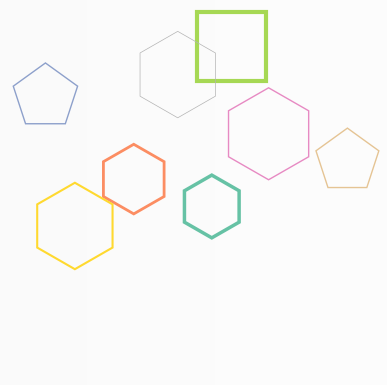[{"shape": "hexagon", "thickness": 2.5, "radius": 0.41, "center": [0.547, 0.464]}, {"shape": "hexagon", "thickness": 2, "radius": 0.45, "center": [0.345, 0.535]}, {"shape": "pentagon", "thickness": 1, "radius": 0.44, "center": [0.117, 0.749]}, {"shape": "hexagon", "thickness": 1, "radius": 0.6, "center": [0.693, 0.653]}, {"shape": "square", "thickness": 3, "radius": 0.45, "center": [0.597, 0.88]}, {"shape": "hexagon", "thickness": 1.5, "radius": 0.56, "center": [0.193, 0.413]}, {"shape": "pentagon", "thickness": 1, "radius": 0.43, "center": [0.897, 0.582]}, {"shape": "hexagon", "thickness": 0.5, "radius": 0.56, "center": [0.459, 0.806]}]